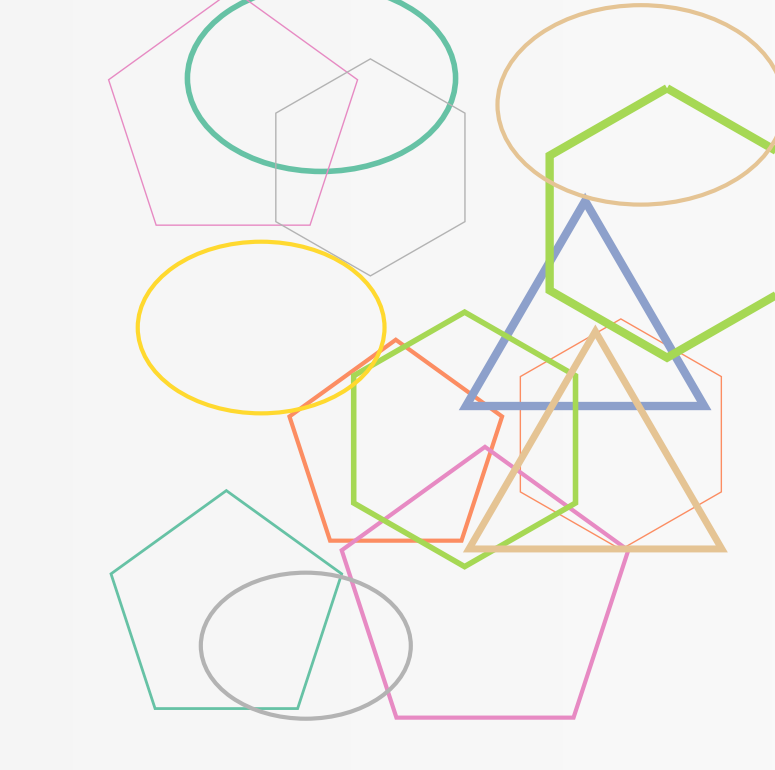[{"shape": "oval", "thickness": 2, "radius": 0.87, "center": [0.415, 0.898]}, {"shape": "pentagon", "thickness": 1, "radius": 0.78, "center": [0.292, 0.206]}, {"shape": "pentagon", "thickness": 1.5, "radius": 0.72, "center": [0.511, 0.415]}, {"shape": "hexagon", "thickness": 0.5, "radius": 0.75, "center": [0.801, 0.436]}, {"shape": "triangle", "thickness": 3, "radius": 0.89, "center": [0.755, 0.561]}, {"shape": "pentagon", "thickness": 1.5, "radius": 0.97, "center": [0.626, 0.225]}, {"shape": "pentagon", "thickness": 0.5, "radius": 0.84, "center": [0.301, 0.844]}, {"shape": "hexagon", "thickness": 3, "radius": 0.87, "center": [0.861, 0.71]}, {"shape": "hexagon", "thickness": 2, "radius": 0.83, "center": [0.599, 0.429]}, {"shape": "oval", "thickness": 1.5, "radius": 0.8, "center": [0.337, 0.575]}, {"shape": "triangle", "thickness": 2.5, "radius": 0.94, "center": [0.768, 0.381]}, {"shape": "oval", "thickness": 1.5, "radius": 0.93, "center": [0.827, 0.864]}, {"shape": "oval", "thickness": 1.5, "radius": 0.68, "center": [0.395, 0.161]}, {"shape": "hexagon", "thickness": 0.5, "radius": 0.7, "center": [0.478, 0.783]}]